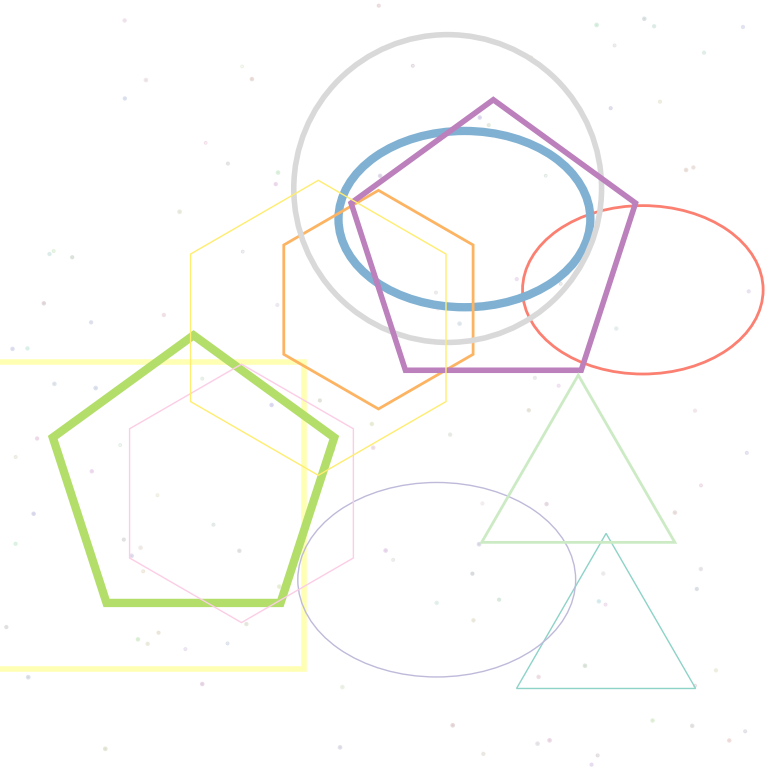[{"shape": "triangle", "thickness": 0.5, "radius": 0.67, "center": [0.787, 0.173]}, {"shape": "square", "thickness": 2, "radius": 1.0, "center": [0.195, 0.33]}, {"shape": "oval", "thickness": 0.5, "radius": 0.9, "center": [0.567, 0.247]}, {"shape": "oval", "thickness": 1, "radius": 0.78, "center": [0.835, 0.624]}, {"shape": "oval", "thickness": 3, "radius": 0.82, "center": [0.603, 0.715]}, {"shape": "hexagon", "thickness": 1, "radius": 0.71, "center": [0.491, 0.611]}, {"shape": "pentagon", "thickness": 3, "radius": 0.96, "center": [0.251, 0.372]}, {"shape": "hexagon", "thickness": 0.5, "radius": 0.84, "center": [0.314, 0.359]}, {"shape": "circle", "thickness": 2, "radius": 1.0, "center": [0.581, 0.755]}, {"shape": "pentagon", "thickness": 2, "radius": 0.97, "center": [0.641, 0.676]}, {"shape": "triangle", "thickness": 1, "radius": 0.72, "center": [0.751, 0.368]}, {"shape": "hexagon", "thickness": 0.5, "radius": 0.96, "center": [0.413, 0.574]}]